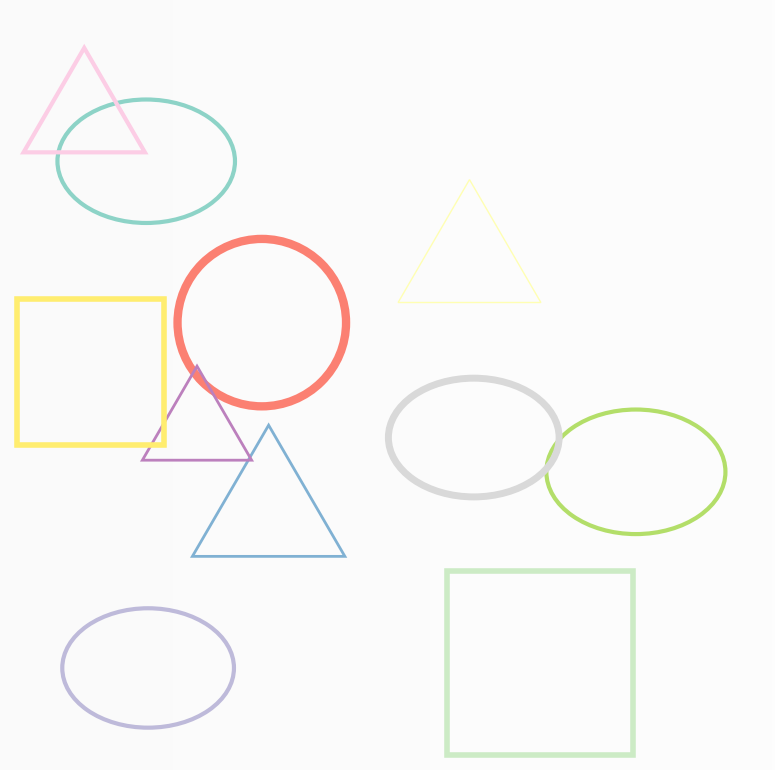[{"shape": "oval", "thickness": 1.5, "radius": 0.57, "center": [0.189, 0.791]}, {"shape": "triangle", "thickness": 0.5, "radius": 0.53, "center": [0.606, 0.66]}, {"shape": "oval", "thickness": 1.5, "radius": 0.55, "center": [0.191, 0.133]}, {"shape": "circle", "thickness": 3, "radius": 0.54, "center": [0.338, 0.581]}, {"shape": "triangle", "thickness": 1, "radius": 0.57, "center": [0.347, 0.334]}, {"shape": "oval", "thickness": 1.5, "radius": 0.58, "center": [0.821, 0.387]}, {"shape": "triangle", "thickness": 1.5, "radius": 0.45, "center": [0.109, 0.847]}, {"shape": "oval", "thickness": 2.5, "radius": 0.55, "center": [0.611, 0.432]}, {"shape": "triangle", "thickness": 1, "radius": 0.41, "center": [0.254, 0.443]}, {"shape": "square", "thickness": 2, "radius": 0.6, "center": [0.697, 0.139]}, {"shape": "square", "thickness": 2, "radius": 0.47, "center": [0.117, 0.517]}]